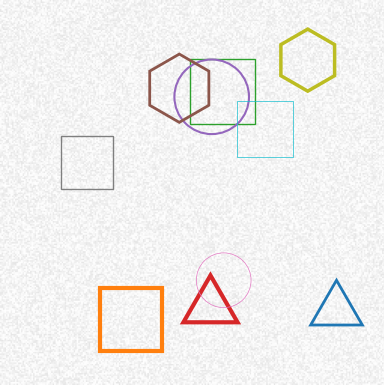[{"shape": "triangle", "thickness": 2, "radius": 0.39, "center": [0.874, 0.195]}, {"shape": "square", "thickness": 3, "radius": 0.41, "center": [0.34, 0.17]}, {"shape": "square", "thickness": 1, "radius": 0.42, "center": [0.579, 0.762]}, {"shape": "triangle", "thickness": 3, "radius": 0.41, "center": [0.547, 0.203]}, {"shape": "circle", "thickness": 1.5, "radius": 0.48, "center": [0.55, 0.749]}, {"shape": "hexagon", "thickness": 2, "radius": 0.44, "center": [0.466, 0.771]}, {"shape": "circle", "thickness": 0.5, "radius": 0.36, "center": [0.581, 0.272]}, {"shape": "square", "thickness": 1, "radius": 0.34, "center": [0.226, 0.578]}, {"shape": "hexagon", "thickness": 2.5, "radius": 0.4, "center": [0.799, 0.844]}, {"shape": "square", "thickness": 0.5, "radius": 0.36, "center": [0.688, 0.664]}]